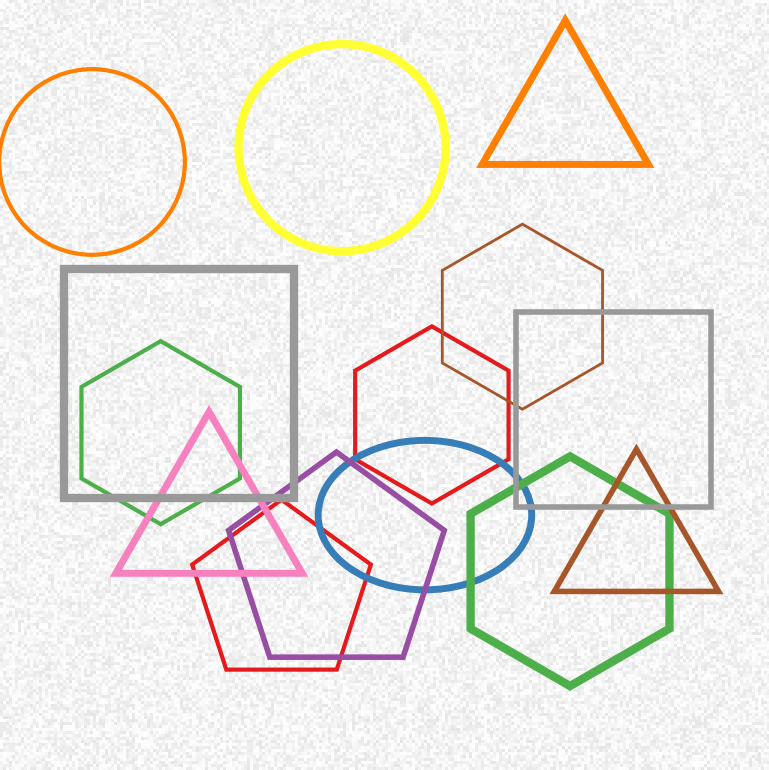[{"shape": "pentagon", "thickness": 1.5, "radius": 0.61, "center": [0.366, 0.229]}, {"shape": "hexagon", "thickness": 1.5, "radius": 0.58, "center": [0.561, 0.461]}, {"shape": "oval", "thickness": 2.5, "radius": 0.69, "center": [0.552, 0.331]}, {"shape": "hexagon", "thickness": 3, "radius": 0.75, "center": [0.74, 0.258]}, {"shape": "hexagon", "thickness": 1.5, "radius": 0.59, "center": [0.209, 0.438]}, {"shape": "pentagon", "thickness": 2, "radius": 0.74, "center": [0.437, 0.266]}, {"shape": "circle", "thickness": 1.5, "radius": 0.6, "center": [0.12, 0.79]}, {"shape": "triangle", "thickness": 2.5, "radius": 0.62, "center": [0.734, 0.849]}, {"shape": "circle", "thickness": 3, "radius": 0.67, "center": [0.444, 0.808]}, {"shape": "hexagon", "thickness": 1, "radius": 0.6, "center": [0.678, 0.589]}, {"shape": "triangle", "thickness": 2, "radius": 0.62, "center": [0.827, 0.294]}, {"shape": "triangle", "thickness": 2.5, "radius": 0.7, "center": [0.272, 0.325]}, {"shape": "square", "thickness": 3, "radius": 0.74, "center": [0.232, 0.502]}, {"shape": "square", "thickness": 2, "radius": 0.63, "center": [0.797, 0.468]}]